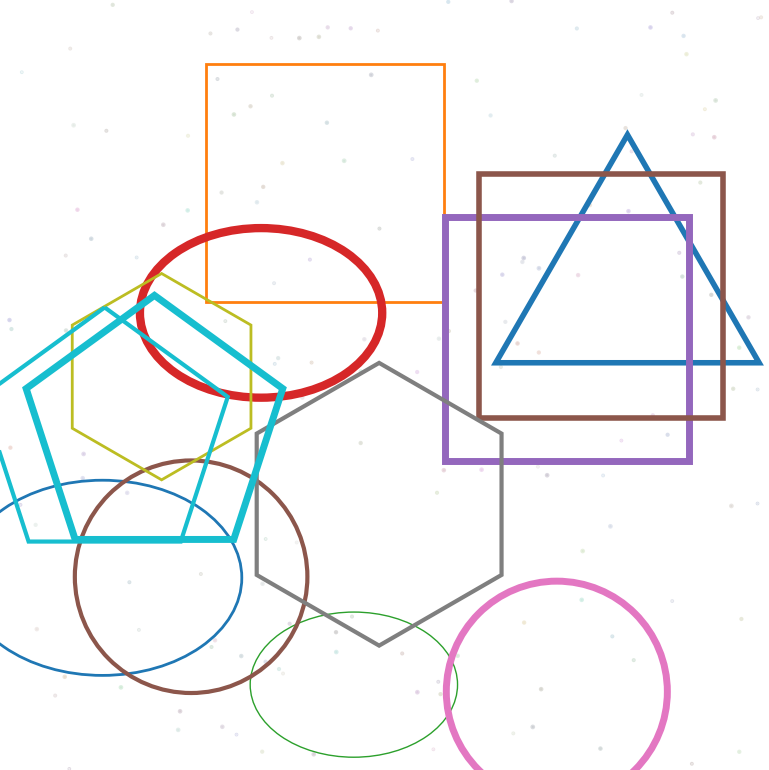[{"shape": "oval", "thickness": 1, "radius": 0.91, "center": [0.133, 0.25]}, {"shape": "triangle", "thickness": 2, "radius": 0.99, "center": [0.815, 0.628]}, {"shape": "square", "thickness": 1, "radius": 0.77, "center": [0.422, 0.763]}, {"shape": "oval", "thickness": 0.5, "radius": 0.67, "center": [0.46, 0.111]}, {"shape": "oval", "thickness": 3, "radius": 0.79, "center": [0.339, 0.594]}, {"shape": "square", "thickness": 2.5, "radius": 0.79, "center": [0.736, 0.56]}, {"shape": "square", "thickness": 2, "radius": 0.79, "center": [0.781, 0.616]}, {"shape": "circle", "thickness": 1.5, "radius": 0.76, "center": [0.248, 0.251]}, {"shape": "circle", "thickness": 2.5, "radius": 0.72, "center": [0.723, 0.102]}, {"shape": "hexagon", "thickness": 1.5, "radius": 0.92, "center": [0.492, 0.345]}, {"shape": "hexagon", "thickness": 1, "radius": 0.67, "center": [0.21, 0.511]}, {"shape": "pentagon", "thickness": 1.5, "radius": 0.84, "center": [0.136, 0.433]}, {"shape": "pentagon", "thickness": 2.5, "radius": 0.88, "center": [0.201, 0.441]}]